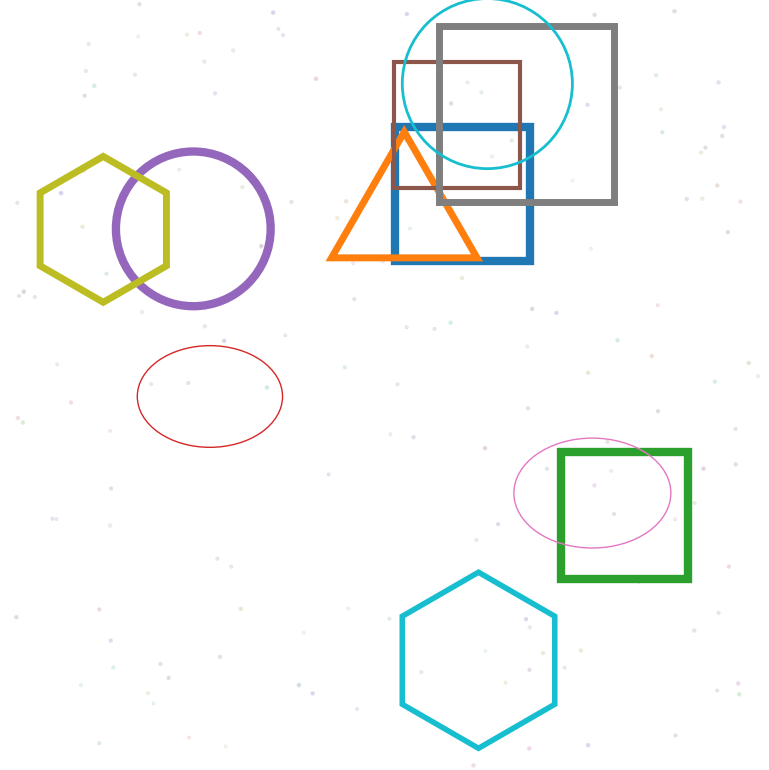[{"shape": "square", "thickness": 3, "radius": 0.44, "center": [0.6, 0.748]}, {"shape": "triangle", "thickness": 2.5, "radius": 0.55, "center": [0.525, 0.72]}, {"shape": "square", "thickness": 3, "radius": 0.41, "center": [0.811, 0.33]}, {"shape": "oval", "thickness": 0.5, "radius": 0.47, "center": [0.273, 0.485]}, {"shape": "circle", "thickness": 3, "radius": 0.5, "center": [0.251, 0.703]}, {"shape": "square", "thickness": 1.5, "radius": 0.41, "center": [0.593, 0.838]}, {"shape": "oval", "thickness": 0.5, "radius": 0.51, "center": [0.769, 0.36]}, {"shape": "square", "thickness": 2.5, "radius": 0.57, "center": [0.684, 0.852]}, {"shape": "hexagon", "thickness": 2.5, "radius": 0.47, "center": [0.134, 0.702]}, {"shape": "circle", "thickness": 1, "radius": 0.55, "center": [0.633, 0.891]}, {"shape": "hexagon", "thickness": 2, "radius": 0.57, "center": [0.621, 0.142]}]